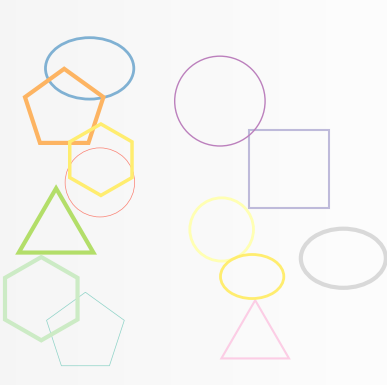[{"shape": "pentagon", "thickness": 0.5, "radius": 0.53, "center": [0.22, 0.135]}, {"shape": "circle", "thickness": 2, "radius": 0.41, "center": [0.572, 0.404]}, {"shape": "square", "thickness": 1.5, "radius": 0.51, "center": [0.746, 0.561]}, {"shape": "circle", "thickness": 0.5, "radius": 0.45, "center": [0.258, 0.526]}, {"shape": "oval", "thickness": 2, "radius": 0.57, "center": [0.231, 0.822]}, {"shape": "pentagon", "thickness": 3, "radius": 0.53, "center": [0.166, 0.715]}, {"shape": "triangle", "thickness": 3, "radius": 0.56, "center": [0.145, 0.4]}, {"shape": "triangle", "thickness": 1.5, "radius": 0.5, "center": [0.659, 0.119]}, {"shape": "oval", "thickness": 3, "radius": 0.55, "center": [0.886, 0.329]}, {"shape": "circle", "thickness": 1, "radius": 0.58, "center": [0.567, 0.737]}, {"shape": "hexagon", "thickness": 3, "radius": 0.54, "center": [0.106, 0.224]}, {"shape": "oval", "thickness": 2, "radius": 0.41, "center": [0.651, 0.282]}, {"shape": "hexagon", "thickness": 2.5, "radius": 0.46, "center": [0.26, 0.585]}]